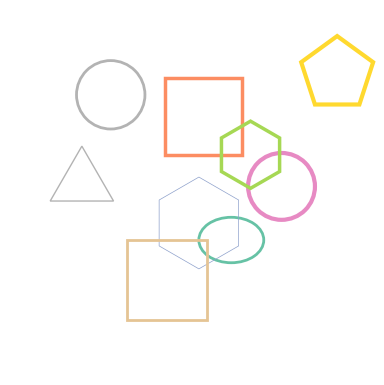[{"shape": "oval", "thickness": 2, "radius": 0.42, "center": [0.601, 0.377]}, {"shape": "square", "thickness": 2.5, "radius": 0.5, "center": [0.53, 0.698]}, {"shape": "hexagon", "thickness": 0.5, "radius": 0.6, "center": [0.517, 0.421]}, {"shape": "circle", "thickness": 3, "radius": 0.43, "center": [0.731, 0.516]}, {"shape": "hexagon", "thickness": 2.5, "radius": 0.44, "center": [0.651, 0.598]}, {"shape": "pentagon", "thickness": 3, "radius": 0.49, "center": [0.876, 0.808]}, {"shape": "square", "thickness": 2, "radius": 0.52, "center": [0.435, 0.272]}, {"shape": "circle", "thickness": 2, "radius": 0.44, "center": [0.288, 0.754]}, {"shape": "triangle", "thickness": 1, "radius": 0.47, "center": [0.213, 0.525]}]